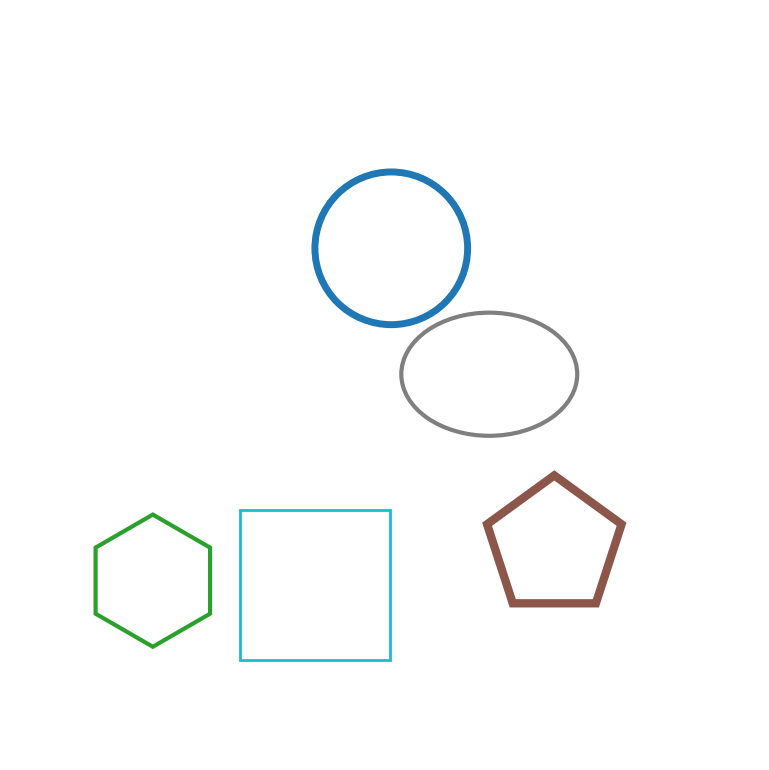[{"shape": "circle", "thickness": 2.5, "radius": 0.5, "center": [0.508, 0.678]}, {"shape": "hexagon", "thickness": 1.5, "radius": 0.43, "center": [0.198, 0.246]}, {"shape": "pentagon", "thickness": 3, "radius": 0.46, "center": [0.72, 0.291]}, {"shape": "oval", "thickness": 1.5, "radius": 0.57, "center": [0.635, 0.514]}, {"shape": "square", "thickness": 1, "radius": 0.49, "center": [0.41, 0.24]}]